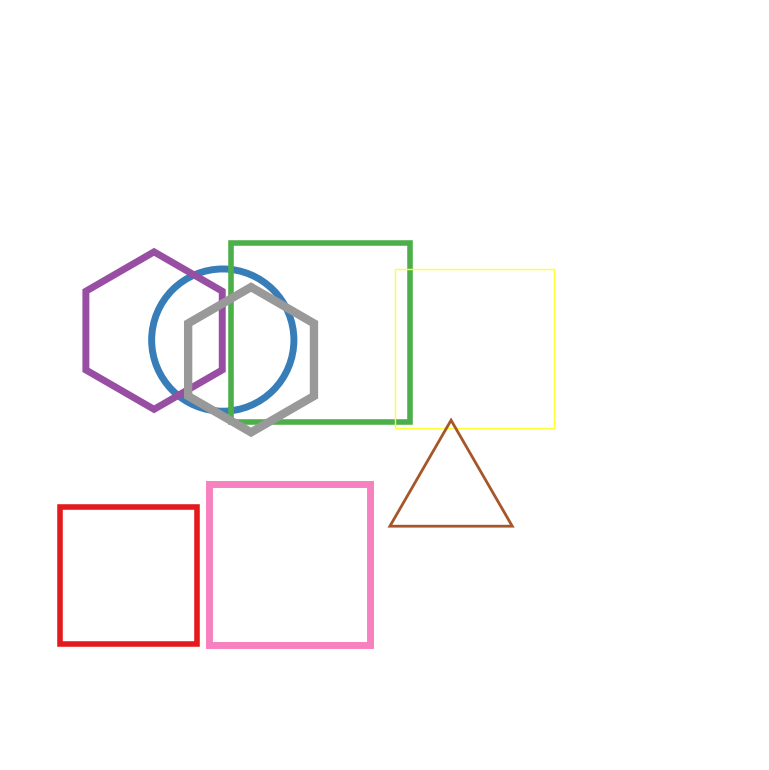[{"shape": "square", "thickness": 2, "radius": 0.44, "center": [0.167, 0.252]}, {"shape": "circle", "thickness": 2.5, "radius": 0.46, "center": [0.289, 0.558]}, {"shape": "square", "thickness": 2, "radius": 0.58, "center": [0.416, 0.569]}, {"shape": "hexagon", "thickness": 2.5, "radius": 0.51, "center": [0.2, 0.571]}, {"shape": "square", "thickness": 0.5, "radius": 0.52, "center": [0.616, 0.548]}, {"shape": "triangle", "thickness": 1, "radius": 0.46, "center": [0.586, 0.363]}, {"shape": "square", "thickness": 2.5, "radius": 0.52, "center": [0.376, 0.267]}, {"shape": "hexagon", "thickness": 3, "radius": 0.47, "center": [0.326, 0.533]}]